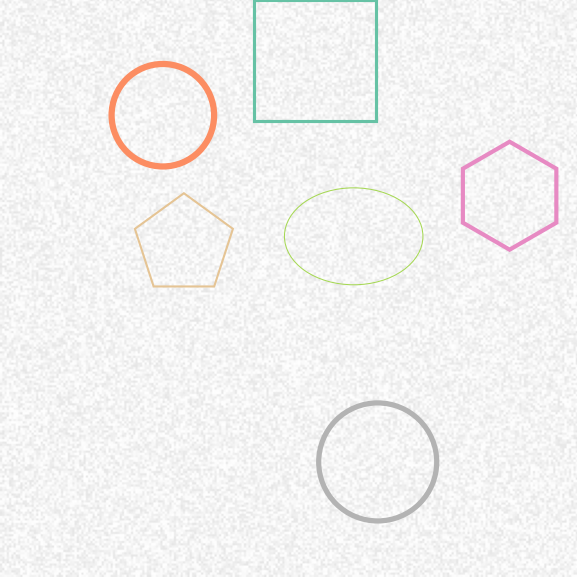[{"shape": "square", "thickness": 1.5, "radius": 0.53, "center": [0.545, 0.894]}, {"shape": "circle", "thickness": 3, "radius": 0.44, "center": [0.282, 0.8]}, {"shape": "hexagon", "thickness": 2, "radius": 0.47, "center": [0.882, 0.66]}, {"shape": "oval", "thickness": 0.5, "radius": 0.6, "center": [0.612, 0.59]}, {"shape": "pentagon", "thickness": 1, "radius": 0.45, "center": [0.318, 0.575]}, {"shape": "circle", "thickness": 2.5, "radius": 0.51, "center": [0.654, 0.199]}]